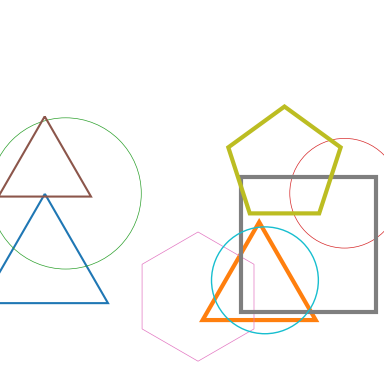[{"shape": "triangle", "thickness": 1.5, "radius": 0.95, "center": [0.117, 0.307]}, {"shape": "triangle", "thickness": 3, "radius": 0.85, "center": [0.673, 0.253]}, {"shape": "circle", "thickness": 0.5, "radius": 0.98, "center": [0.171, 0.498]}, {"shape": "circle", "thickness": 0.5, "radius": 0.71, "center": [0.895, 0.498]}, {"shape": "triangle", "thickness": 1.5, "radius": 0.69, "center": [0.116, 0.559]}, {"shape": "hexagon", "thickness": 0.5, "radius": 0.84, "center": [0.514, 0.23]}, {"shape": "square", "thickness": 3, "radius": 0.88, "center": [0.801, 0.364]}, {"shape": "pentagon", "thickness": 3, "radius": 0.77, "center": [0.739, 0.57]}, {"shape": "circle", "thickness": 1, "radius": 0.69, "center": [0.688, 0.272]}]